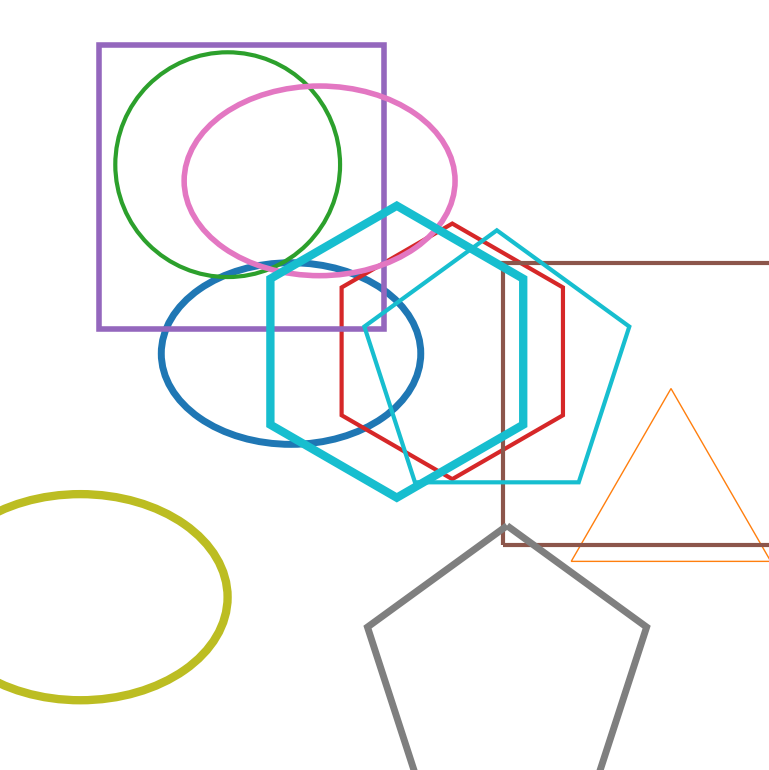[{"shape": "oval", "thickness": 2.5, "radius": 0.84, "center": [0.378, 0.541]}, {"shape": "triangle", "thickness": 0.5, "radius": 0.75, "center": [0.871, 0.346]}, {"shape": "circle", "thickness": 1.5, "radius": 0.73, "center": [0.296, 0.786]}, {"shape": "hexagon", "thickness": 1.5, "radius": 0.83, "center": [0.587, 0.544]}, {"shape": "square", "thickness": 2, "radius": 0.92, "center": [0.314, 0.757]}, {"shape": "square", "thickness": 1.5, "radius": 0.92, "center": [0.837, 0.476]}, {"shape": "oval", "thickness": 2, "radius": 0.88, "center": [0.415, 0.765]}, {"shape": "pentagon", "thickness": 2.5, "radius": 0.95, "center": [0.659, 0.127]}, {"shape": "oval", "thickness": 3, "radius": 0.96, "center": [0.104, 0.224]}, {"shape": "pentagon", "thickness": 1.5, "radius": 0.9, "center": [0.645, 0.52]}, {"shape": "hexagon", "thickness": 3, "radius": 0.95, "center": [0.515, 0.543]}]